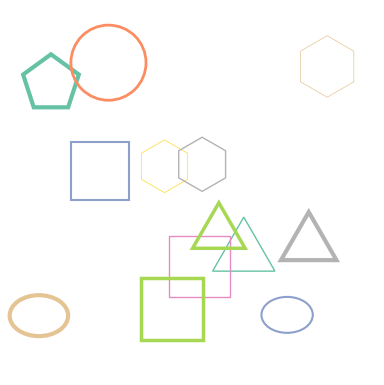[{"shape": "pentagon", "thickness": 3, "radius": 0.38, "center": [0.132, 0.783]}, {"shape": "triangle", "thickness": 1, "radius": 0.47, "center": [0.633, 0.342]}, {"shape": "circle", "thickness": 2, "radius": 0.49, "center": [0.282, 0.837]}, {"shape": "oval", "thickness": 1.5, "radius": 0.33, "center": [0.746, 0.182]}, {"shape": "square", "thickness": 1.5, "radius": 0.37, "center": [0.26, 0.556]}, {"shape": "square", "thickness": 1, "radius": 0.4, "center": [0.517, 0.307]}, {"shape": "triangle", "thickness": 2.5, "radius": 0.39, "center": [0.568, 0.395]}, {"shape": "square", "thickness": 2.5, "radius": 0.4, "center": [0.448, 0.198]}, {"shape": "hexagon", "thickness": 0.5, "radius": 0.34, "center": [0.427, 0.568]}, {"shape": "hexagon", "thickness": 0.5, "radius": 0.4, "center": [0.85, 0.827]}, {"shape": "oval", "thickness": 3, "radius": 0.38, "center": [0.101, 0.18]}, {"shape": "hexagon", "thickness": 1, "radius": 0.35, "center": [0.525, 0.573]}, {"shape": "triangle", "thickness": 3, "radius": 0.42, "center": [0.802, 0.366]}]